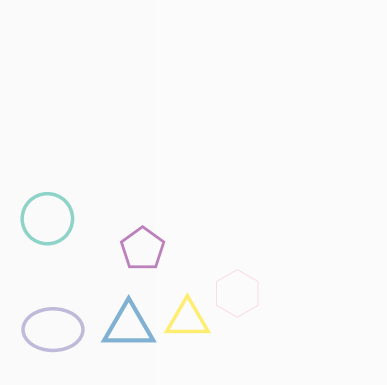[{"shape": "circle", "thickness": 2.5, "radius": 0.33, "center": [0.122, 0.432]}, {"shape": "oval", "thickness": 2.5, "radius": 0.39, "center": [0.137, 0.144]}, {"shape": "triangle", "thickness": 3, "radius": 0.37, "center": [0.332, 0.153]}, {"shape": "hexagon", "thickness": 0.5, "radius": 0.31, "center": [0.612, 0.238]}, {"shape": "pentagon", "thickness": 2, "radius": 0.29, "center": [0.368, 0.354]}, {"shape": "triangle", "thickness": 2.5, "radius": 0.31, "center": [0.484, 0.17]}]